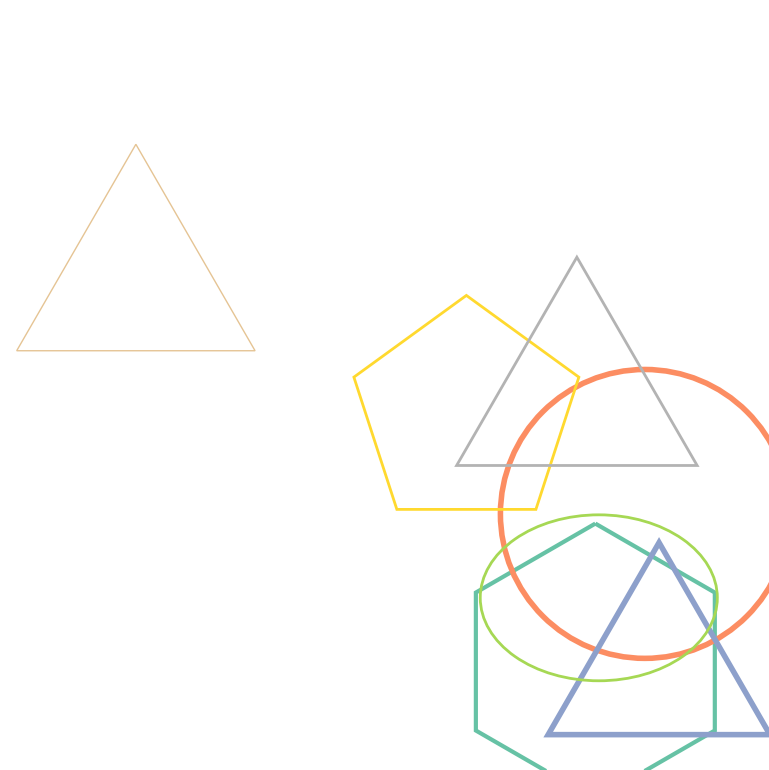[{"shape": "hexagon", "thickness": 1.5, "radius": 0.9, "center": [0.773, 0.141]}, {"shape": "circle", "thickness": 2, "radius": 0.94, "center": [0.837, 0.333]}, {"shape": "triangle", "thickness": 2, "radius": 0.83, "center": [0.856, 0.129]}, {"shape": "oval", "thickness": 1, "radius": 0.77, "center": [0.778, 0.224]}, {"shape": "pentagon", "thickness": 1, "radius": 0.77, "center": [0.606, 0.463]}, {"shape": "triangle", "thickness": 0.5, "radius": 0.89, "center": [0.176, 0.634]}, {"shape": "triangle", "thickness": 1, "radius": 0.9, "center": [0.749, 0.486]}]